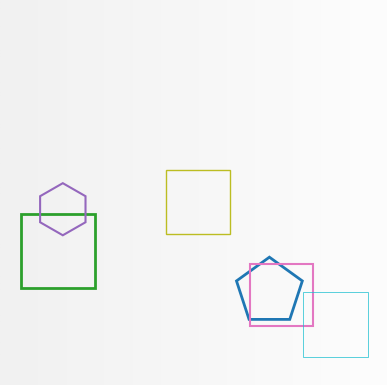[{"shape": "pentagon", "thickness": 2, "radius": 0.45, "center": [0.695, 0.243]}, {"shape": "square", "thickness": 2, "radius": 0.48, "center": [0.15, 0.349]}, {"shape": "hexagon", "thickness": 1.5, "radius": 0.34, "center": [0.162, 0.457]}, {"shape": "square", "thickness": 1.5, "radius": 0.41, "center": [0.727, 0.234]}, {"shape": "square", "thickness": 1, "radius": 0.42, "center": [0.511, 0.476]}, {"shape": "square", "thickness": 0.5, "radius": 0.42, "center": [0.866, 0.157]}]